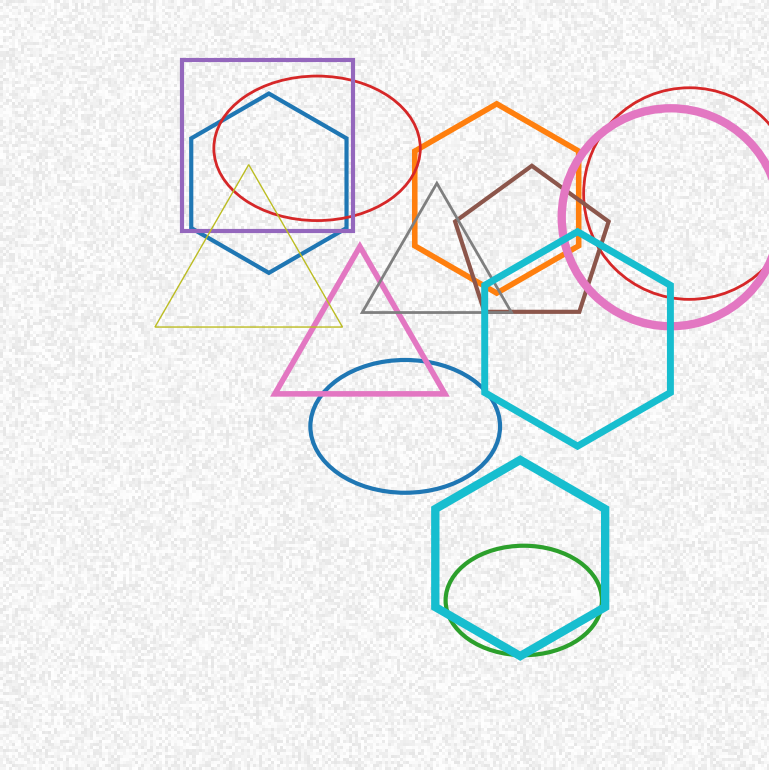[{"shape": "oval", "thickness": 1.5, "radius": 0.62, "center": [0.526, 0.446]}, {"shape": "hexagon", "thickness": 1.5, "radius": 0.58, "center": [0.349, 0.762]}, {"shape": "hexagon", "thickness": 2, "radius": 0.61, "center": [0.645, 0.742]}, {"shape": "oval", "thickness": 1.5, "radius": 0.51, "center": [0.68, 0.22]}, {"shape": "circle", "thickness": 1, "radius": 0.69, "center": [0.895, 0.749]}, {"shape": "oval", "thickness": 1, "radius": 0.67, "center": [0.412, 0.807]}, {"shape": "square", "thickness": 1.5, "radius": 0.56, "center": [0.347, 0.811]}, {"shape": "pentagon", "thickness": 1.5, "radius": 0.52, "center": [0.691, 0.68]}, {"shape": "triangle", "thickness": 2, "radius": 0.64, "center": [0.467, 0.552]}, {"shape": "circle", "thickness": 3, "radius": 0.71, "center": [0.871, 0.718]}, {"shape": "triangle", "thickness": 1, "radius": 0.56, "center": [0.567, 0.65]}, {"shape": "triangle", "thickness": 0.5, "radius": 0.7, "center": [0.323, 0.646]}, {"shape": "hexagon", "thickness": 3, "radius": 0.64, "center": [0.676, 0.275]}, {"shape": "hexagon", "thickness": 2.5, "radius": 0.7, "center": [0.75, 0.56]}]